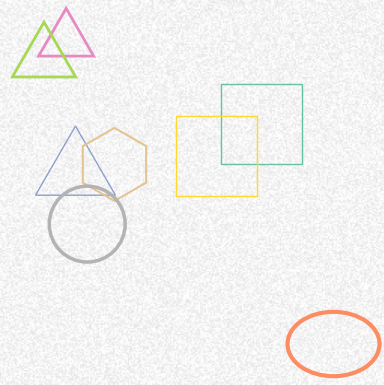[{"shape": "square", "thickness": 1, "radius": 0.52, "center": [0.679, 0.677]}, {"shape": "oval", "thickness": 3, "radius": 0.6, "center": [0.866, 0.106]}, {"shape": "triangle", "thickness": 1, "radius": 0.6, "center": [0.196, 0.553]}, {"shape": "triangle", "thickness": 2, "radius": 0.41, "center": [0.172, 0.896]}, {"shape": "triangle", "thickness": 2, "radius": 0.47, "center": [0.114, 0.848]}, {"shape": "square", "thickness": 1, "radius": 0.52, "center": [0.563, 0.595]}, {"shape": "hexagon", "thickness": 1.5, "radius": 0.47, "center": [0.297, 0.573]}, {"shape": "circle", "thickness": 2.5, "radius": 0.49, "center": [0.227, 0.418]}]